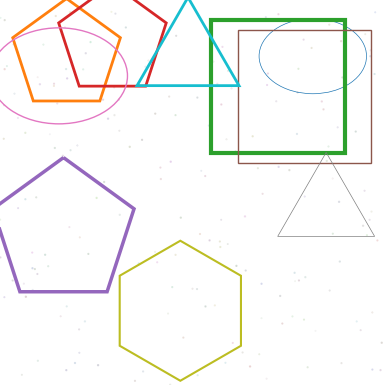[{"shape": "oval", "thickness": 0.5, "radius": 0.7, "center": [0.812, 0.854]}, {"shape": "pentagon", "thickness": 2, "radius": 0.74, "center": [0.173, 0.857]}, {"shape": "square", "thickness": 3, "radius": 0.87, "center": [0.722, 0.775]}, {"shape": "pentagon", "thickness": 2, "radius": 0.73, "center": [0.292, 0.895]}, {"shape": "pentagon", "thickness": 2.5, "radius": 0.96, "center": [0.165, 0.398]}, {"shape": "square", "thickness": 1, "radius": 0.86, "center": [0.791, 0.749]}, {"shape": "oval", "thickness": 1, "radius": 0.89, "center": [0.153, 0.803]}, {"shape": "triangle", "thickness": 0.5, "radius": 0.73, "center": [0.847, 0.459]}, {"shape": "hexagon", "thickness": 1.5, "radius": 0.91, "center": [0.468, 0.193]}, {"shape": "triangle", "thickness": 2, "radius": 0.76, "center": [0.488, 0.854]}]